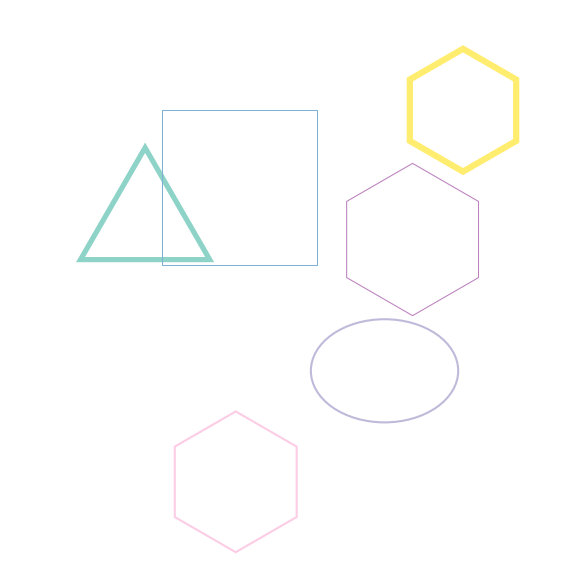[{"shape": "triangle", "thickness": 2.5, "radius": 0.65, "center": [0.251, 0.614]}, {"shape": "oval", "thickness": 1, "radius": 0.64, "center": [0.666, 0.357]}, {"shape": "square", "thickness": 0.5, "radius": 0.67, "center": [0.415, 0.674]}, {"shape": "hexagon", "thickness": 1, "radius": 0.61, "center": [0.408, 0.165]}, {"shape": "hexagon", "thickness": 0.5, "radius": 0.66, "center": [0.714, 0.584]}, {"shape": "hexagon", "thickness": 3, "radius": 0.53, "center": [0.802, 0.808]}]